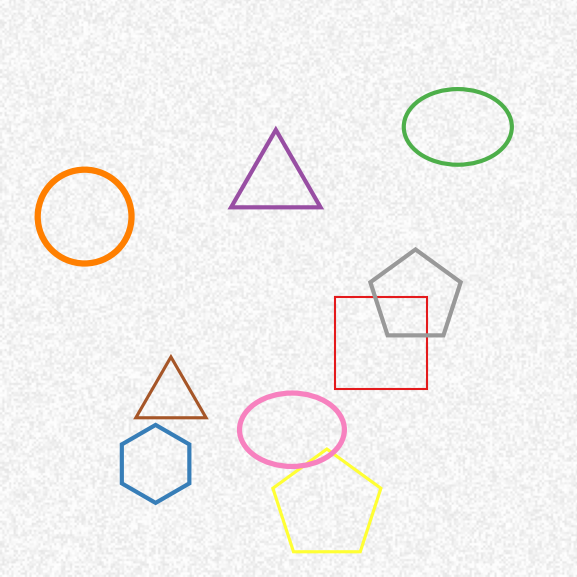[{"shape": "square", "thickness": 1, "radius": 0.4, "center": [0.659, 0.406]}, {"shape": "hexagon", "thickness": 2, "radius": 0.34, "center": [0.269, 0.196]}, {"shape": "oval", "thickness": 2, "radius": 0.47, "center": [0.793, 0.779]}, {"shape": "triangle", "thickness": 2, "radius": 0.45, "center": [0.478, 0.685]}, {"shape": "circle", "thickness": 3, "radius": 0.41, "center": [0.147, 0.624]}, {"shape": "pentagon", "thickness": 1.5, "radius": 0.49, "center": [0.566, 0.123]}, {"shape": "triangle", "thickness": 1.5, "radius": 0.35, "center": [0.296, 0.311]}, {"shape": "oval", "thickness": 2.5, "radius": 0.45, "center": [0.506, 0.255]}, {"shape": "pentagon", "thickness": 2, "radius": 0.41, "center": [0.72, 0.485]}]